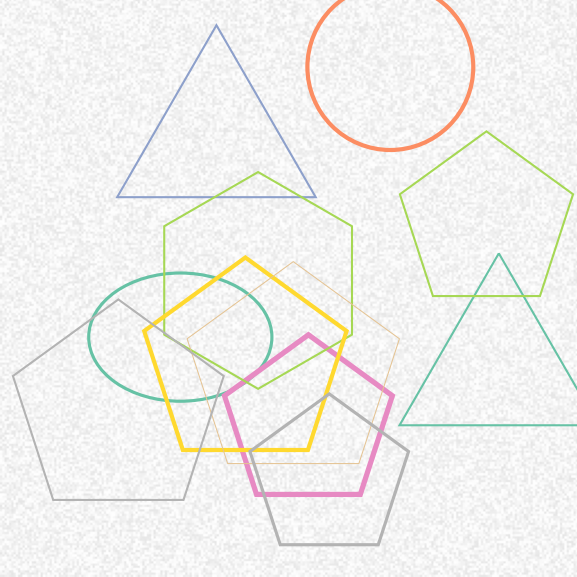[{"shape": "triangle", "thickness": 1, "radius": 0.99, "center": [0.864, 0.362]}, {"shape": "oval", "thickness": 1.5, "radius": 0.79, "center": [0.312, 0.415]}, {"shape": "circle", "thickness": 2, "radius": 0.72, "center": [0.676, 0.883]}, {"shape": "triangle", "thickness": 1, "radius": 0.99, "center": [0.375, 0.757]}, {"shape": "pentagon", "thickness": 2.5, "radius": 0.76, "center": [0.534, 0.267]}, {"shape": "hexagon", "thickness": 1, "radius": 0.94, "center": [0.447, 0.514]}, {"shape": "pentagon", "thickness": 1, "radius": 0.79, "center": [0.842, 0.614]}, {"shape": "pentagon", "thickness": 2, "radius": 0.92, "center": [0.425, 0.369]}, {"shape": "pentagon", "thickness": 0.5, "radius": 0.97, "center": [0.508, 0.353]}, {"shape": "pentagon", "thickness": 1, "radius": 0.96, "center": [0.205, 0.289]}, {"shape": "pentagon", "thickness": 1.5, "radius": 0.72, "center": [0.57, 0.173]}]